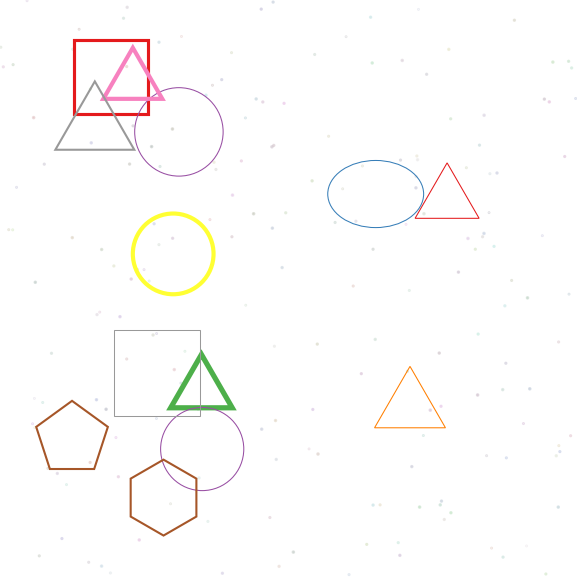[{"shape": "triangle", "thickness": 0.5, "radius": 0.32, "center": [0.774, 0.653]}, {"shape": "square", "thickness": 1.5, "radius": 0.32, "center": [0.192, 0.866]}, {"shape": "oval", "thickness": 0.5, "radius": 0.42, "center": [0.651, 0.663]}, {"shape": "triangle", "thickness": 2.5, "radius": 0.31, "center": [0.349, 0.324]}, {"shape": "circle", "thickness": 0.5, "radius": 0.36, "center": [0.35, 0.222]}, {"shape": "circle", "thickness": 0.5, "radius": 0.38, "center": [0.31, 0.771]}, {"shape": "triangle", "thickness": 0.5, "radius": 0.35, "center": [0.71, 0.294]}, {"shape": "circle", "thickness": 2, "radius": 0.35, "center": [0.3, 0.559]}, {"shape": "hexagon", "thickness": 1, "radius": 0.33, "center": [0.283, 0.137]}, {"shape": "pentagon", "thickness": 1, "radius": 0.33, "center": [0.125, 0.24]}, {"shape": "triangle", "thickness": 2, "radius": 0.29, "center": [0.23, 0.857]}, {"shape": "triangle", "thickness": 1, "radius": 0.39, "center": [0.164, 0.779]}, {"shape": "square", "thickness": 0.5, "radius": 0.37, "center": [0.271, 0.353]}]